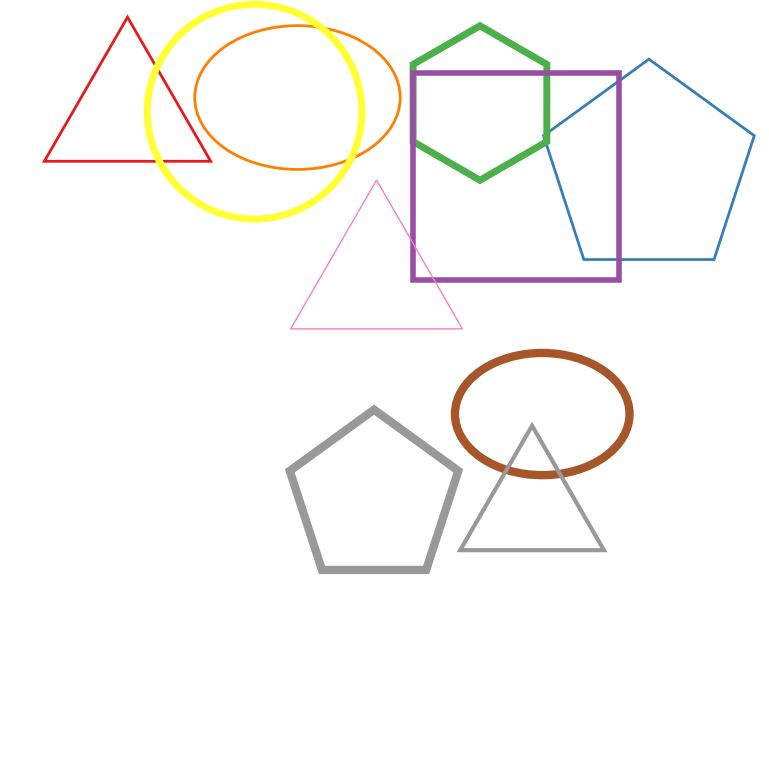[{"shape": "triangle", "thickness": 1, "radius": 0.62, "center": [0.166, 0.853]}, {"shape": "pentagon", "thickness": 1, "radius": 0.72, "center": [0.843, 0.779]}, {"shape": "hexagon", "thickness": 2.5, "radius": 0.5, "center": [0.623, 0.866]}, {"shape": "square", "thickness": 2, "radius": 0.67, "center": [0.67, 0.771]}, {"shape": "oval", "thickness": 1, "radius": 0.67, "center": [0.386, 0.873]}, {"shape": "circle", "thickness": 2.5, "radius": 0.7, "center": [0.331, 0.855]}, {"shape": "oval", "thickness": 3, "radius": 0.57, "center": [0.704, 0.462]}, {"shape": "triangle", "thickness": 0.5, "radius": 0.64, "center": [0.489, 0.637]}, {"shape": "triangle", "thickness": 1.5, "radius": 0.54, "center": [0.691, 0.339]}, {"shape": "pentagon", "thickness": 3, "radius": 0.58, "center": [0.486, 0.353]}]